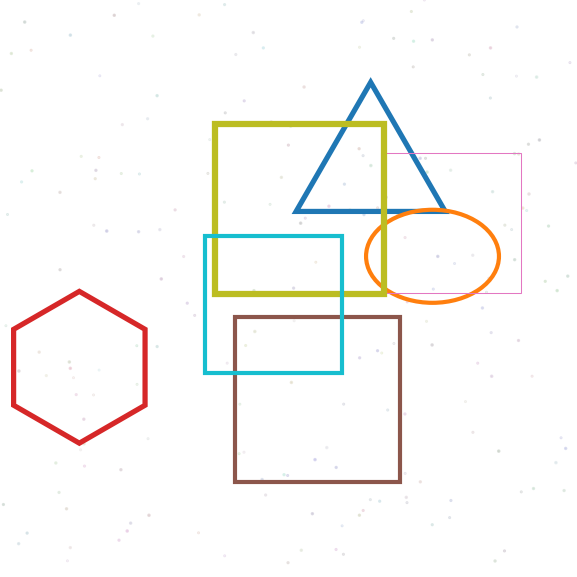[{"shape": "triangle", "thickness": 2.5, "radius": 0.75, "center": [0.642, 0.708]}, {"shape": "oval", "thickness": 2, "radius": 0.58, "center": [0.749, 0.555]}, {"shape": "hexagon", "thickness": 2.5, "radius": 0.66, "center": [0.137, 0.363]}, {"shape": "square", "thickness": 2, "radius": 0.72, "center": [0.55, 0.307]}, {"shape": "square", "thickness": 0.5, "radius": 0.61, "center": [0.781, 0.613]}, {"shape": "square", "thickness": 3, "radius": 0.73, "center": [0.519, 0.637]}, {"shape": "square", "thickness": 2, "radius": 0.59, "center": [0.474, 0.471]}]